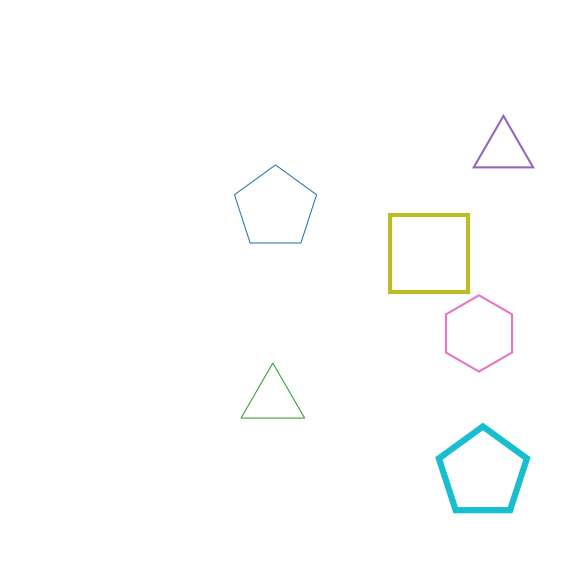[{"shape": "pentagon", "thickness": 0.5, "radius": 0.37, "center": [0.477, 0.639]}, {"shape": "triangle", "thickness": 0.5, "radius": 0.32, "center": [0.472, 0.307]}, {"shape": "triangle", "thickness": 1, "radius": 0.3, "center": [0.872, 0.739]}, {"shape": "hexagon", "thickness": 1, "radius": 0.33, "center": [0.829, 0.422]}, {"shape": "square", "thickness": 2, "radius": 0.34, "center": [0.743, 0.56]}, {"shape": "pentagon", "thickness": 3, "radius": 0.4, "center": [0.836, 0.181]}]